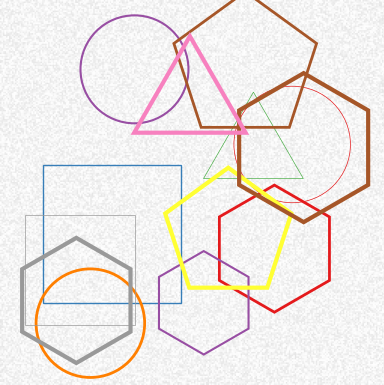[{"shape": "hexagon", "thickness": 2, "radius": 0.83, "center": [0.713, 0.354]}, {"shape": "circle", "thickness": 0.5, "radius": 0.76, "center": [0.759, 0.625]}, {"shape": "square", "thickness": 1, "radius": 0.9, "center": [0.291, 0.392]}, {"shape": "triangle", "thickness": 0.5, "radius": 0.75, "center": [0.658, 0.611]}, {"shape": "hexagon", "thickness": 1.5, "radius": 0.67, "center": [0.529, 0.214]}, {"shape": "circle", "thickness": 1.5, "radius": 0.7, "center": [0.349, 0.82]}, {"shape": "circle", "thickness": 2, "radius": 0.71, "center": [0.235, 0.161]}, {"shape": "pentagon", "thickness": 3, "radius": 0.86, "center": [0.593, 0.392]}, {"shape": "pentagon", "thickness": 2, "radius": 0.97, "center": [0.637, 0.827]}, {"shape": "hexagon", "thickness": 3, "radius": 0.97, "center": [0.789, 0.617]}, {"shape": "triangle", "thickness": 3, "radius": 0.84, "center": [0.493, 0.739]}, {"shape": "hexagon", "thickness": 3, "radius": 0.81, "center": [0.198, 0.22]}, {"shape": "square", "thickness": 0.5, "radius": 0.72, "center": [0.208, 0.298]}]